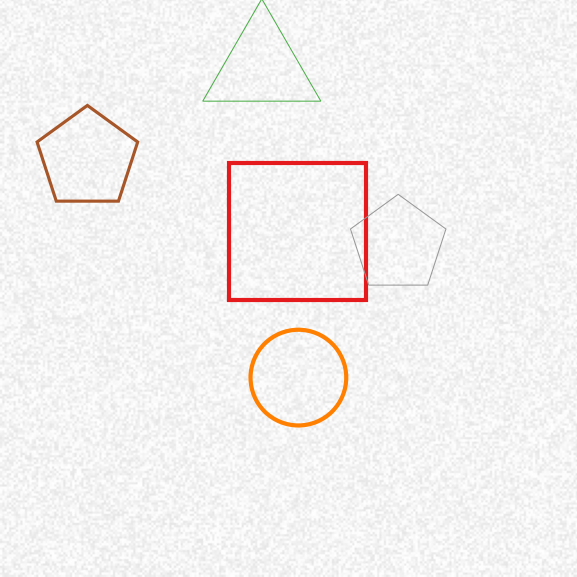[{"shape": "square", "thickness": 2, "radius": 0.59, "center": [0.515, 0.599]}, {"shape": "triangle", "thickness": 0.5, "radius": 0.59, "center": [0.453, 0.883]}, {"shape": "circle", "thickness": 2, "radius": 0.41, "center": [0.517, 0.345]}, {"shape": "pentagon", "thickness": 1.5, "radius": 0.46, "center": [0.151, 0.725]}, {"shape": "pentagon", "thickness": 0.5, "radius": 0.43, "center": [0.69, 0.576]}]